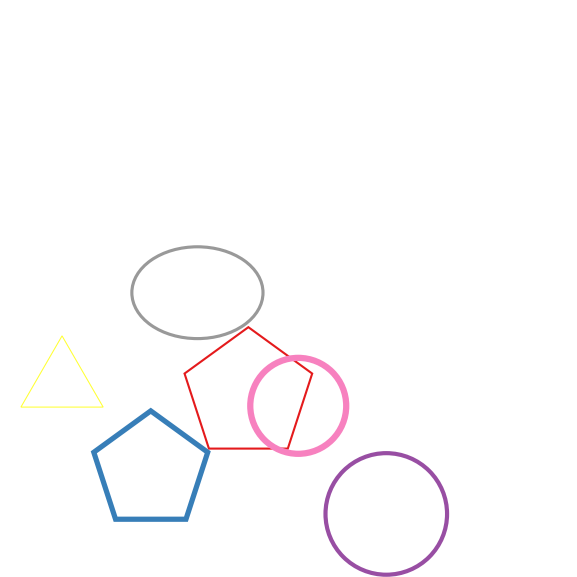[{"shape": "pentagon", "thickness": 1, "radius": 0.58, "center": [0.43, 0.316]}, {"shape": "pentagon", "thickness": 2.5, "radius": 0.52, "center": [0.261, 0.184]}, {"shape": "circle", "thickness": 2, "radius": 0.53, "center": [0.669, 0.109]}, {"shape": "triangle", "thickness": 0.5, "radius": 0.41, "center": [0.107, 0.335]}, {"shape": "circle", "thickness": 3, "radius": 0.42, "center": [0.516, 0.296]}, {"shape": "oval", "thickness": 1.5, "radius": 0.57, "center": [0.342, 0.492]}]